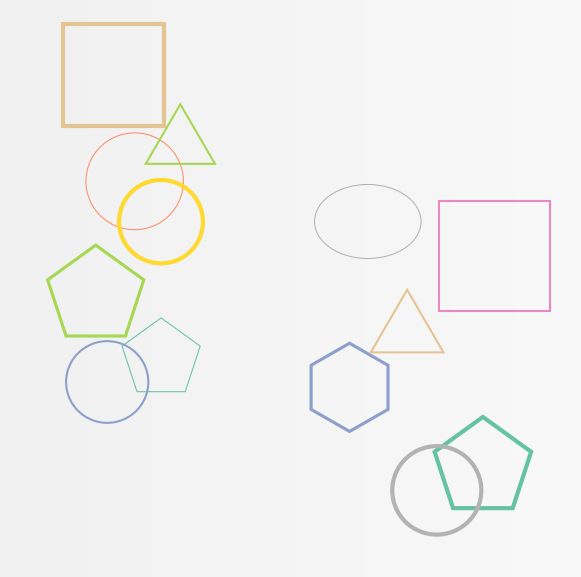[{"shape": "pentagon", "thickness": 0.5, "radius": 0.35, "center": [0.277, 0.378]}, {"shape": "pentagon", "thickness": 2, "radius": 0.44, "center": [0.831, 0.19]}, {"shape": "circle", "thickness": 0.5, "radius": 0.42, "center": [0.232, 0.685]}, {"shape": "circle", "thickness": 1, "radius": 0.35, "center": [0.184, 0.338]}, {"shape": "hexagon", "thickness": 1.5, "radius": 0.38, "center": [0.601, 0.328]}, {"shape": "square", "thickness": 1, "radius": 0.48, "center": [0.851, 0.555]}, {"shape": "pentagon", "thickness": 1.5, "radius": 0.43, "center": [0.165, 0.488]}, {"shape": "triangle", "thickness": 1, "radius": 0.34, "center": [0.31, 0.75]}, {"shape": "circle", "thickness": 2, "radius": 0.36, "center": [0.277, 0.615]}, {"shape": "square", "thickness": 2, "radius": 0.44, "center": [0.195, 0.869]}, {"shape": "triangle", "thickness": 1, "radius": 0.36, "center": [0.7, 0.425]}, {"shape": "oval", "thickness": 0.5, "radius": 0.46, "center": [0.633, 0.616]}, {"shape": "circle", "thickness": 2, "radius": 0.38, "center": [0.751, 0.15]}]